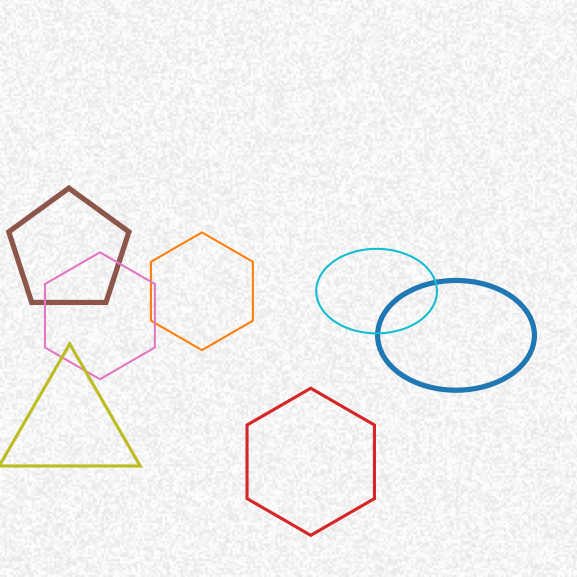[{"shape": "oval", "thickness": 2.5, "radius": 0.68, "center": [0.79, 0.418]}, {"shape": "hexagon", "thickness": 1, "radius": 0.51, "center": [0.35, 0.495]}, {"shape": "hexagon", "thickness": 1.5, "radius": 0.64, "center": [0.538, 0.199]}, {"shape": "pentagon", "thickness": 2.5, "radius": 0.55, "center": [0.119, 0.564]}, {"shape": "hexagon", "thickness": 1, "radius": 0.55, "center": [0.173, 0.452]}, {"shape": "triangle", "thickness": 1.5, "radius": 0.7, "center": [0.121, 0.263]}, {"shape": "oval", "thickness": 1, "radius": 0.52, "center": [0.652, 0.495]}]